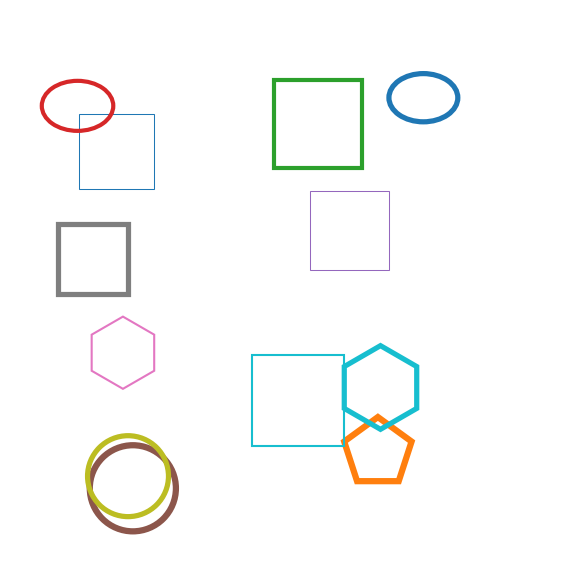[{"shape": "oval", "thickness": 2.5, "radius": 0.3, "center": [0.733, 0.83]}, {"shape": "square", "thickness": 0.5, "radius": 0.33, "center": [0.202, 0.737]}, {"shape": "pentagon", "thickness": 3, "radius": 0.31, "center": [0.654, 0.216]}, {"shape": "square", "thickness": 2, "radius": 0.38, "center": [0.55, 0.784]}, {"shape": "oval", "thickness": 2, "radius": 0.31, "center": [0.134, 0.816]}, {"shape": "square", "thickness": 0.5, "radius": 0.34, "center": [0.606, 0.599]}, {"shape": "circle", "thickness": 3, "radius": 0.37, "center": [0.23, 0.154]}, {"shape": "hexagon", "thickness": 1, "radius": 0.31, "center": [0.213, 0.388]}, {"shape": "square", "thickness": 2.5, "radius": 0.31, "center": [0.161, 0.551]}, {"shape": "circle", "thickness": 2.5, "radius": 0.35, "center": [0.222, 0.175]}, {"shape": "hexagon", "thickness": 2.5, "radius": 0.36, "center": [0.659, 0.328]}, {"shape": "square", "thickness": 1, "radius": 0.4, "center": [0.516, 0.305]}]